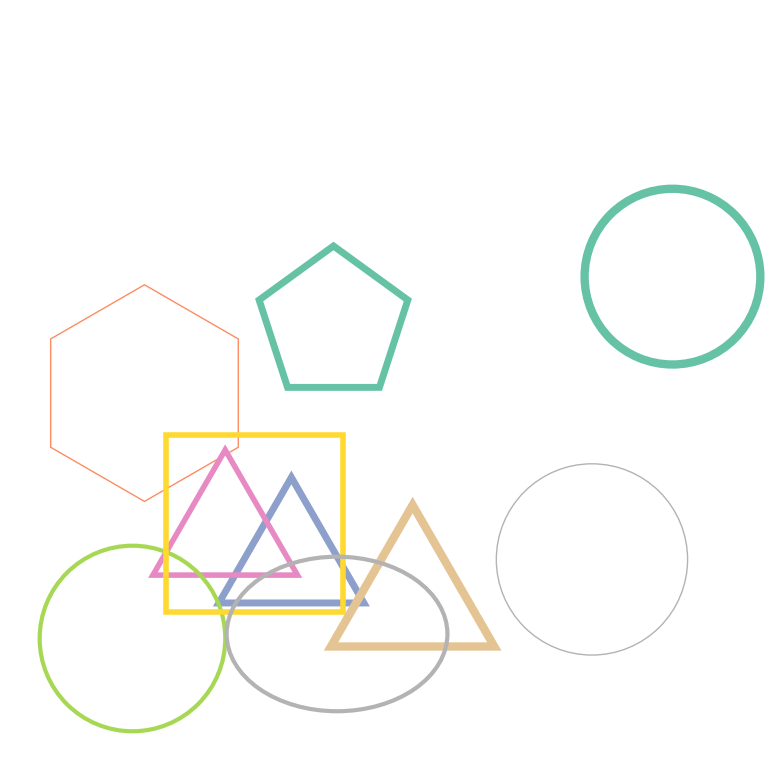[{"shape": "pentagon", "thickness": 2.5, "radius": 0.51, "center": [0.433, 0.579]}, {"shape": "circle", "thickness": 3, "radius": 0.57, "center": [0.873, 0.641]}, {"shape": "hexagon", "thickness": 0.5, "radius": 0.7, "center": [0.188, 0.489]}, {"shape": "triangle", "thickness": 2.5, "radius": 0.54, "center": [0.378, 0.271]}, {"shape": "triangle", "thickness": 2, "radius": 0.54, "center": [0.292, 0.307]}, {"shape": "circle", "thickness": 1.5, "radius": 0.6, "center": [0.172, 0.171]}, {"shape": "square", "thickness": 2, "radius": 0.57, "center": [0.33, 0.32]}, {"shape": "triangle", "thickness": 3, "radius": 0.61, "center": [0.536, 0.222]}, {"shape": "oval", "thickness": 1.5, "radius": 0.72, "center": [0.438, 0.177]}, {"shape": "circle", "thickness": 0.5, "radius": 0.62, "center": [0.769, 0.273]}]